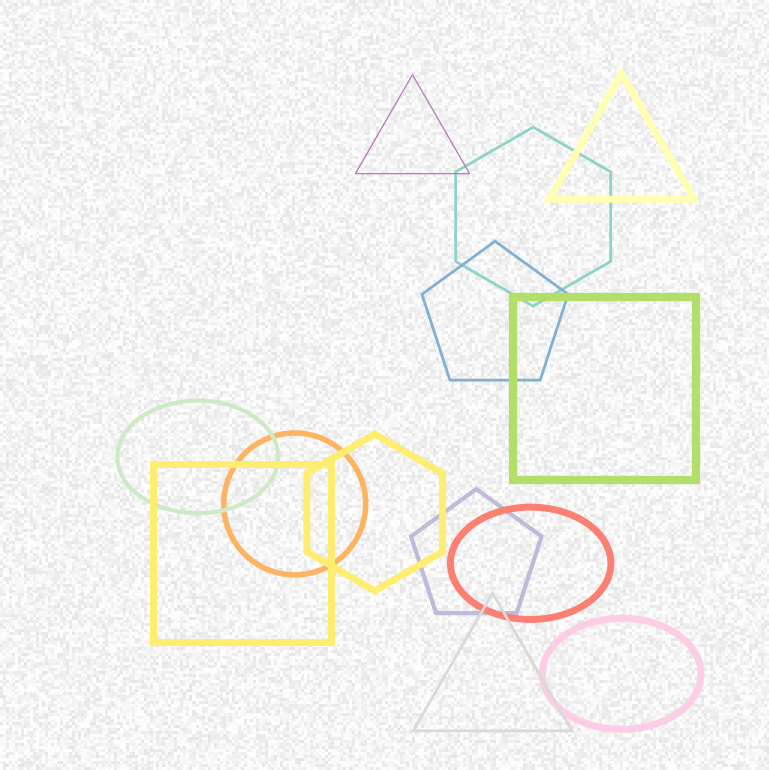[{"shape": "hexagon", "thickness": 1, "radius": 0.58, "center": [0.692, 0.719]}, {"shape": "triangle", "thickness": 2.5, "radius": 0.54, "center": [0.807, 0.796]}, {"shape": "pentagon", "thickness": 1.5, "radius": 0.45, "center": [0.619, 0.276]}, {"shape": "oval", "thickness": 2.5, "radius": 0.52, "center": [0.689, 0.268]}, {"shape": "pentagon", "thickness": 1, "radius": 0.5, "center": [0.643, 0.587]}, {"shape": "circle", "thickness": 2, "radius": 0.46, "center": [0.383, 0.346]}, {"shape": "square", "thickness": 3, "radius": 0.59, "center": [0.786, 0.496]}, {"shape": "oval", "thickness": 2.5, "radius": 0.52, "center": [0.807, 0.125]}, {"shape": "triangle", "thickness": 1, "radius": 0.6, "center": [0.64, 0.11]}, {"shape": "triangle", "thickness": 0.5, "radius": 0.43, "center": [0.536, 0.817]}, {"shape": "oval", "thickness": 1.5, "radius": 0.52, "center": [0.257, 0.407]}, {"shape": "square", "thickness": 2.5, "radius": 0.58, "center": [0.314, 0.282]}, {"shape": "hexagon", "thickness": 2.5, "radius": 0.51, "center": [0.487, 0.334]}]